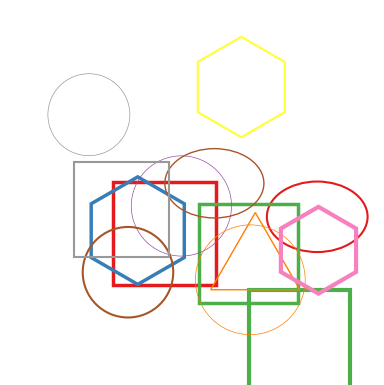[{"shape": "oval", "thickness": 1.5, "radius": 0.65, "center": [0.824, 0.437]}, {"shape": "square", "thickness": 2.5, "radius": 0.67, "center": [0.427, 0.393]}, {"shape": "hexagon", "thickness": 2.5, "radius": 0.7, "center": [0.358, 0.401]}, {"shape": "square", "thickness": 2.5, "radius": 0.64, "center": [0.646, 0.342]}, {"shape": "square", "thickness": 3, "radius": 0.66, "center": [0.777, 0.114]}, {"shape": "circle", "thickness": 0.5, "radius": 0.65, "center": [0.471, 0.465]}, {"shape": "circle", "thickness": 0.5, "radius": 0.71, "center": [0.65, 0.273]}, {"shape": "triangle", "thickness": 1, "radius": 0.67, "center": [0.663, 0.314]}, {"shape": "hexagon", "thickness": 1.5, "radius": 0.65, "center": [0.627, 0.774]}, {"shape": "oval", "thickness": 1, "radius": 0.64, "center": [0.557, 0.524]}, {"shape": "circle", "thickness": 1.5, "radius": 0.59, "center": [0.332, 0.293]}, {"shape": "hexagon", "thickness": 3, "radius": 0.56, "center": [0.827, 0.35]}, {"shape": "circle", "thickness": 0.5, "radius": 0.53, "center": [0.231, 0.702]}, {"shape": "square", "thickness": 1.5, "radius": 0.62, "center": [0.315, 0.457]}]